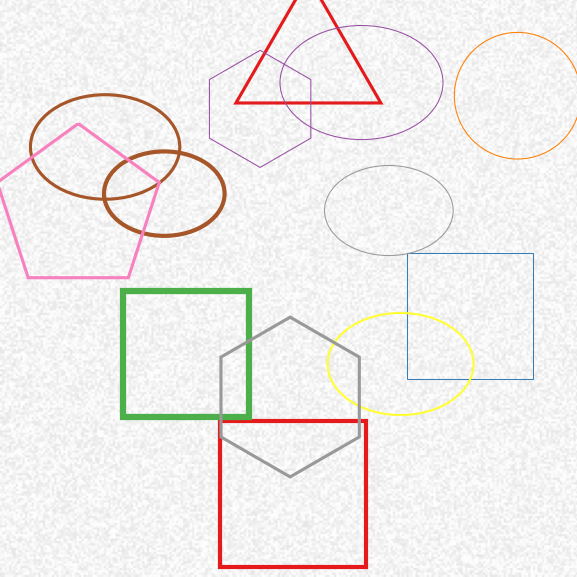[{"shape": "square", "thickness": 2, "radius": 0.63, "center": [0.507, 0.143]}, {"shape": "triangle", "thickness": 1.5, "radius": 0.72, "center": [0.534, 0.893]}, {"shape": "square", "thickness": 0.5, "radius": 0.54, "center": [0.814, 0.452]}, {"shape": "square", "thickness": 3, "radius": 0.55, "center": [0.322, 0.386]}, {"shape": "oval", "thickness": 0.5, "radius": 0.71, "center": [0.626, 0.856]}, {"shape": "hexagon", "thickness": 0.5, "radius": 0.51, "center": [0.45, 0.811]}, {"shape": "circle", "thickness": 0.5, "radius": 0.55, "center": [0.896, 0.833]}, {"shape": "oval", "thickness": 1, "radius": 0.63, "center": [0.694, 0.369]}, {"shape": "oval", "thickness": 1.5, "radius": 0.65, "center": [0.182, 0.745]}, {"shape": "oval", "thickness": 2, "radius": 0.52, "center": [0.284, 0.664]}, {"shape": "pentagon", "thickness": 1.5, "radius": 0.74, "center": [0.136, 0.638]}, {"shape": "oval", "thickness": 0.5, "radius": 0.56, "center": [0.673, 0.635]}, {"shape": "hexagon", "thickness": 1.5, "radius": 0.69, "center": [0.502, 0.312]}]